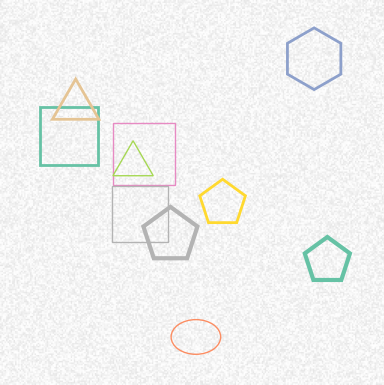[{"shape": "pentagon", "thickness": 3, "radius": 0.31, "center": [0.85, 0.323]}, {"shape": "square", "thickness": 2, "radius": 0.37, "center": [0.179, 0.647]}, {"shape": "oval", "thickness": 1, "radius": 0.32, "center": [0.509, 0.125]}, {"shape": "hexagon", "thickness": 2, "radius": 0.4, "center": [0.816, 0.847]}, {"shape": "square", "thickness": 1, "radius": 0.4, "center": [0.375, 0.6]}, {"shape": "triangle", "thickness": 1, "radius": 0.3, "center": [0.346, 0.574]}, {"shape": "pentagon", "thickness": 2, "radius": 0.31, "center": [0.578, 0.472]}, {"shape": "triangle", "thickness": 2, "radius": 0.35, "center": [0.197, 0.725]}, {"shape": "pentagon", "thickness": 3, "radius": 0.37, "center": [0.443, 0.389]}, {"shape": "square", "thickness": 1, "radius": 0.36, "center": [0.365, 0.445]}]